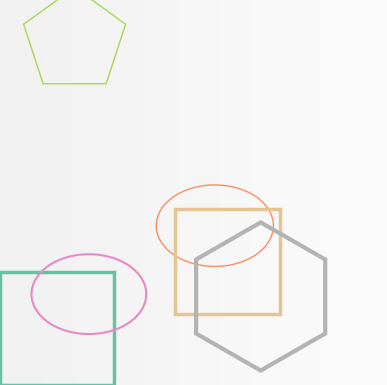[{"shape": "square", "thickness": 2.5, "radius": 0.73, "center": [0.147, 0.146]}, {"shape": "oval", "thickness": 1, "radius": 0.76, "center": [0.554, 0.414]}, {"shape": "oval", "thickness": 1.5, "radius": 0.74, "center": [0.229, 0.236]}, {"shape": "pentagon", "thickness": 1, "radius": 0.69, "center": [0.193, 0.894]}, {"shape": "square", "thickness": 2.5, "radius": 0.68, "center": [0.586, 0.32]}, {"shape": "hexagon", "thickness": 3, "radius": 0.96, "center": [0.673, 0.23]}]